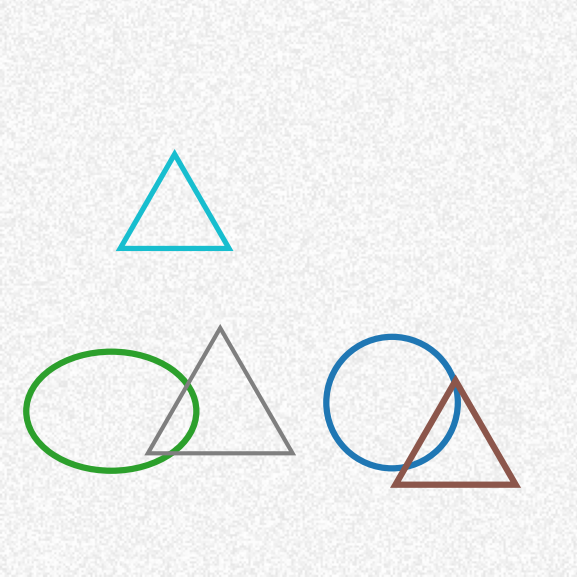[{"shape": "circle", "thickness": 3, "radius": 0.57, "center": [0.679, 0.302]}, {"shape": "oval", "thickness": 3, "radius": 0.74, "center": [0.193, 0.287]}, {"shape": "triangle", "thickness": 3, "radius": 0.6, "center": [0.789, 0.22]}, {"shape": "triangle", "thickness": 2, "radius": 0.72, "center": [0.381, 0.287]}, {"shape": "triangle", "thickness": 2.5, "radius": 0.54, "center": [0.302, 0.623]}]